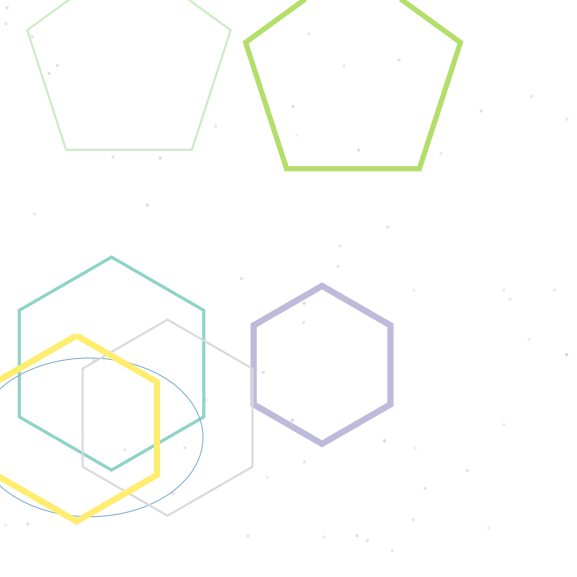[{"shape": "hexagon", "thickness": 1.5, "radius": 0.92, "center": [0.193, 0.369]}, {"shape": "hexagon", "thickness": 3, "radius": 0.68, "center": [0.558, 0.367]}, {"shape": "oval", "thickness": 0.5, "radius": 0.98, "center": [0.155, 0.242]}, {"shape": "pentagon", "thickness": 2.5, "radius": 0.98, "center": [0.611, 0.865]}, {"shape": "hexagon", "thickness": 1, "radius": 0.85, "center": [0.29, 0.276]}, {"shape": "pentagon", "thickness": 1, "radius": 0.93, "center": [0.223, 0.89]}, {"shape": "hexagon", "thickness": 3, "radius": 0.8, "center": [0.132, 0.257]}]